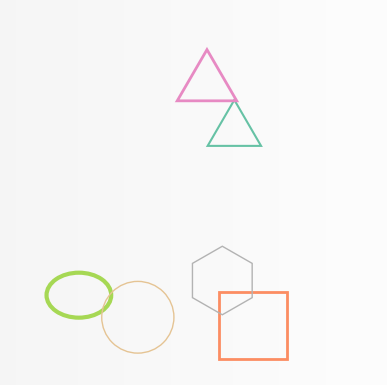[{"shape": "triangle", "thickness": 1.5, "radius": 0.4, "center": [0.605, 0.661]}, {"shape": "square", "thickness": 2, "radius": 0.44, "center": [0.652, 0.154]}, {"shape": "triangle", "thickness": 2, "radius": 0.44, "center": [0.534, 0.782]}, {"shape": "oval", "thickness": 3, "radius": 0.42, "center": [0.204, 0.233]}, {"shape": "circle", "thickness": 1, "radius": 0.47, "center": [0.356, 0.176]}, {"shape": "hexagon", "thickness": 1, "radius": 0.44, "center": [0.574, 0.271]}]